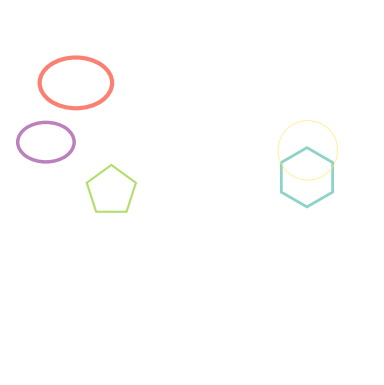[{"shape": "hexagon", "thickness": 2, "radius": 0.38, "center": [0.797, 0.54]}, {"shape": "oval", "thickness": 3, "radius": 0.47, "center": [0.197, 0.785]}, {"shape": "pentagon", "thickness": 1.5, "radius": 0.34, "center": [0.289, 0.504]}, {"shape": "oval", "thickness": 2.5, "radius": 0.37, "center": [0.119, 0.631]}, {"shape": "circle", "thickness": 0.5, "radius": 0.39, "center": [0.8, 0.609]}]